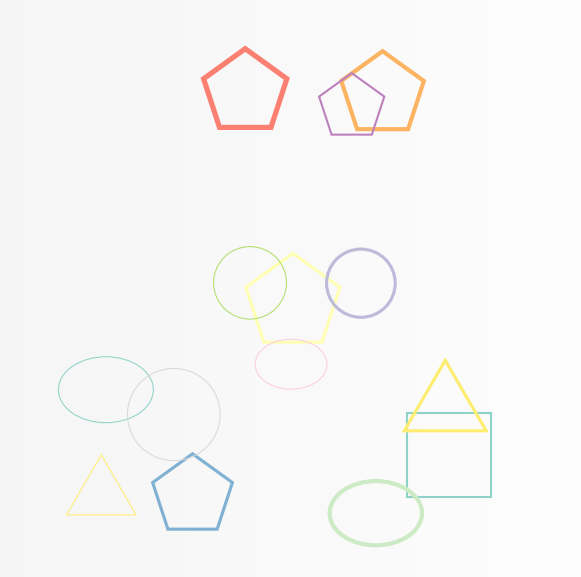[{"shape": "square", "thickness": 1, "radius": 0.36, "center": [0.772, 0.212]}, {"shape": "oval", "thickness": 0.5, "radius": 0.41, "center": [0.182, 0.324]}, {"shape": "pentagon", "thickness": 1.5, "radius": 0.42, "center": [0.504, 0.475]}, {"shape": "circle", "thickness": 1.5, "radius": 0.3, "center": [0.621, 0.509]}, {"shape": "pentagon", "thickness": 2.5, "radius": 0.38, "center": [0.422, 0.839]}, {"shape": "pentagon", "thickness": 1.5, "radius": 0.36, "center": [0.331, 0.141]}, {"shape": "pentagon", "thickness": 2, "radius": 0.37, "center": [0.658, 0.836]}, {"shape": "circle", "thickness": 0.5, "radius": 0.31, "center": [0.43, 0.509]}, {"shape": "oval", "thickness": 0.5, "radius": 0.31, "center": [0.501, 0.368]}, {"shape": "circle", "thickness": 0.5, "radius": 0.4, "center": [0.299, 0.281]}, {"shape": "pentagon", "thickness": 1, "radius": 0.29, "center": [0.605, 0.814]}, {"shape": "oval", "thickness": 2, "radius": 0.4, "center": [0.647, 0.11]}, {"shape": "triangle", "thickness": 1.5, "radius": 0.41, "center": [0.766, 0.294]}, {"shape": "triangle", "thickness": 0.5, "radius": 0.35, "center": [0.174, 0.142]}]